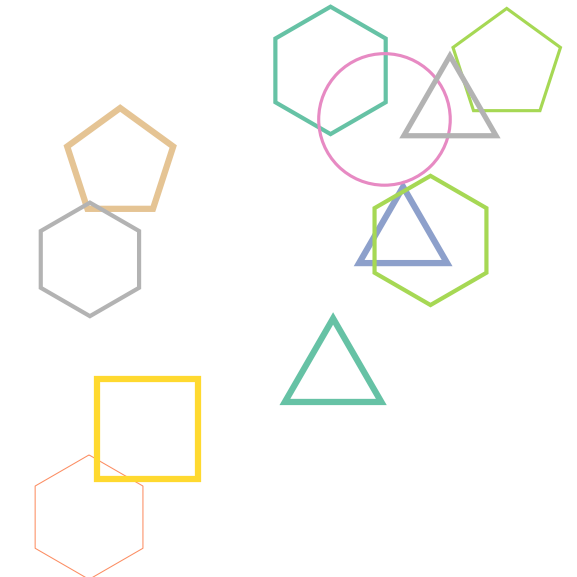[{"shape": "hexagon", "thickness": 2, "radius": 0.55, "center": [0.572, 0.877]}, {"shape": "triangle", "thickness": 3, "radius": 0.48, "center": [0.577, 0.351]}, {"shape": "hexagon", "thickness": 0.5, "radius": 0.54, "center": [0.154, 0.104]}, {"shape": "triangle", "thickness": 3, "radius": 0.44, "center": [0.698, 0.588]}, {"shape": "circle", "thickness": 1.5, "radius": 0.57, "center": [0.666, 0.792]}, {"shape": "pentagon", "thickness": 1.5, "radius": 0.49, "center": [0.877, 0.887]}, {"shape": "hexagon", "thickness": 2, "radius": 0.56, "center": [0.745, 0.583]}, {"shape": "square", "thickness": 3, "radius": 0.43, "center": [0.256, 0.256]}, {"shape": "pentagon", "thickness": 3, "radius": 0.48, "center": [0.208, 0.716]}, {"shape": "hexagon", "thickness": 2, "radius": 0.49, "center": [0.156, 0.55]}, {"shape": "triangle", "thickness": 2.5, "radius": 0.46, "center": [0.779, 0.81]}]